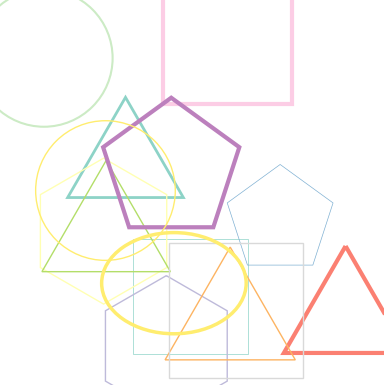[{"shape": "triangle", "thickness": 2, "radius": 0.87, "center": [0.326, 0.574]}, {"shape": "square", "thickness": 0.5, "radius": 0.74, "center": [0.495, 0.23]}, {"shape": "hexagon", "thickness": 1, "radius": 0.95, "center": [0.269, 0.4]}, {"shape": "hexagon", "thickness": 1, "radius": 0.91, "center": [0.432, 0.101]}, {"shape": "triangle", "thickness": 3, "radius": 0.93, "center": [0.898, 0.176]}, {"shape": "pentagon", "thickness": 0.5, "radius": 0.72, "center": [0.728, 0.428]}, {"shape": "triangle", "thickness": 1, "radius": 0.98, "center": [0.598, 0.163]}, {"shape": "triangle", "thickness": 1, "radius": 0.96, "center": [0.276, 0.391]}, {"shape": "square", "thickness": 3, "radius": 0.84, "center": [0.59, 0.898]}, {"shape": "square", "thickness": 1, "radius": 0.87, "center": [0.613, 0.194]}, {"shape": "pentagon", "thickness": 3, "radius": 0.93, "center": [0.445, 0.56]}, {"shape": "circle", "thickness": 1.5, "radius": 0.89, "center": [0.114, 0.849]}, {"shape": "circle", "thickness": 1, "radius": 0.91, "center": [0.274, 0.505]}, {"shape": "oval", "thickness": 2.5, "radius": 0.94, "center": [0.452, 0.264]}]